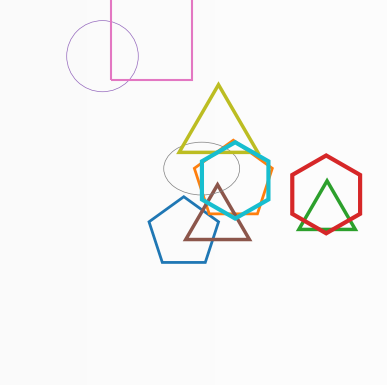[{"shape": "pentagon", "thickness": 2, "radius": 0.47, "center": [0.474, 0.395]}, {"shape": "pentagon", "thickness": 2, "radius": 0.53, "center": [0.602, 0.53]}, {"shape": "triangle", "thickness": 2.5, "radius": 0.42, "center": [0.844, 0.446]}, {"shape": "hexagon", "thickness": 3, "radius": 0.51, "center": [0.842, 0.495]}, {"shape": "circle", "thickness": 0.5, "radius": 0.46, "center": [0.264, 0.854]}, {"shape": "triangle", "thickness": 2.5, "radius": 0.47, "center": [0.561, 0.425]}, {"shape": "square", "thickness": 1.5, "radius": 0.52, "center": [0.391, 0.898]}, {"shape": "oval", "thickness": 0.5, "radius": 0.49, "center": [0.521, 0.562]}, {"shape": "triangle", "thickness": 2.5, "radius": 0.59, "center": [0.564, 0.663]}, {"shape": "hexagon", "thickness": 3, "radius": 0.5, "center": [0.607, 0.531]}]